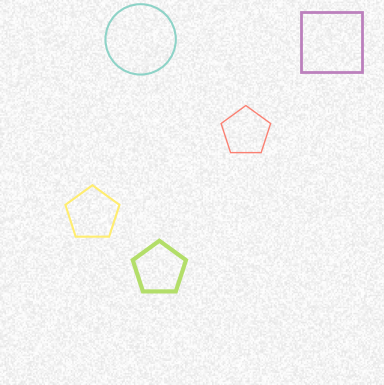[{"shape": "circle", "thickness": 1.5, "radius": 0.46, "center": [0.365, 0.898]}, {"shape": "pentagon", "thickness": 1, "radius": 0.34, "center": [0.639, 0.658]}, {"shape": "pentagon", "thickness": 3, "radius": 0.36, "center": [0.414, 0.302]}, {"shape": "square", "thickness": 2, "radius": 0.39, "center": [0.861, 0.891]}, {"shape": "pentagon", "thickness": 1.5, "radius": 0.37, "center": [0.24, 0.445]}]